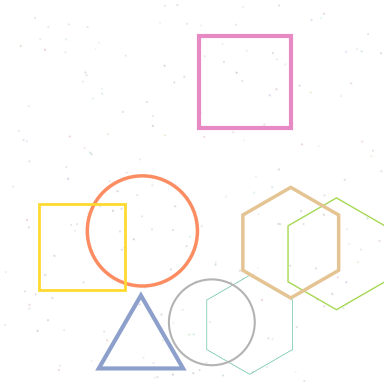[{"shape": "hexagon", "thickness": 0.5, "radius": 0.64, "center": [0.648, 0.156]}, {"shape": "circle", "thickness": 2.5, "radius": 0.72, "center": [0.37, 0.4]}, {"shape": "triangle", "thickness": 3, "radius": 0.63, "center": [0.366, 0.106]}, {"shape": "square", "thickness": 3, "radius": 0.6, "center": [0.636, 0.787]}, {"shape": "hexagon", "thickness": 1, "radius": 0.73, "center": [0.874, 0.341]}, {"shape": "square", "thickness": 2, "radius": 0.56, "center": [0.212, 0.359]}, {"shape": "hexagon", "thickness": 2.5, "radius": 0.72, "center": [0.755, 0.37]}, {"shape": "circle", "thickness": 1.5, "radius": 0.56, "center": [0.55, 0.163]}]